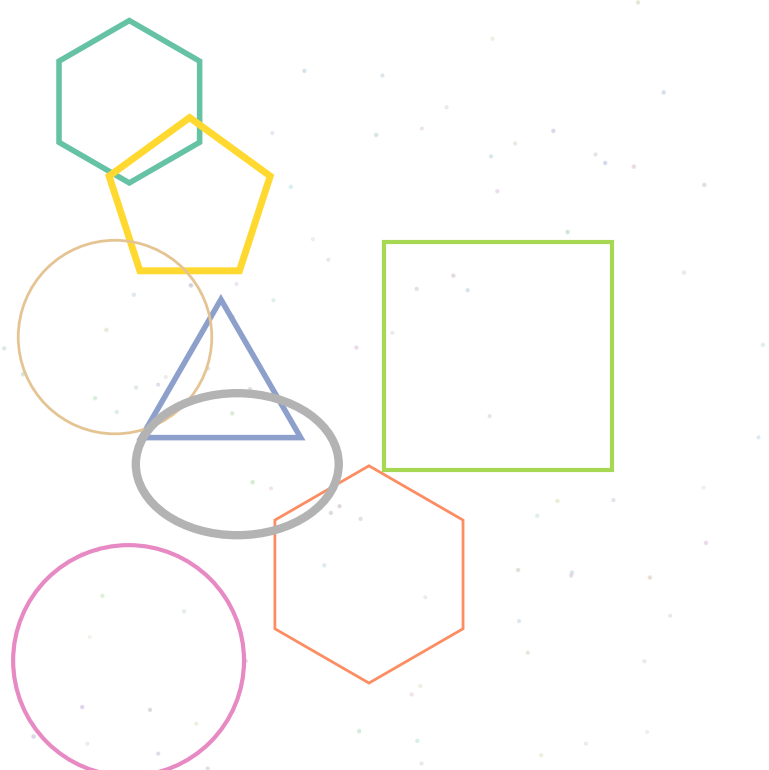[{"shape": "hexagon", "thickness": 2, "radius": 0.53, "center": [0.168, 0.868]}, {"shape": "hexagon", "thickness": 1, "radius": 0.71, "center": [0.479, 0.254]}, {"shape": "triangle", "thickness": 2, "radius": 0.6, "center": [0.287, 0.491]}, {"shape": "circle", "thickness": 1.5, "radius": 0.75, "center": [0.167, 0.142]}, {"shape": "square", "thickness": 1.5, "radius": 0.74, "center": [0.647, 0.537]}, {"shape": "pentagon", "thickness": 2.5, "radius": 0.55, "center": [0.246, 0.737]}, {"shape": "circle", "thickness": 1, "radius": 0.63, "center": [0.149, 0.562]}, {"shape": "oval", "thickness": 3, "radius": 0.66, "center": [0.308, 0.397]}]